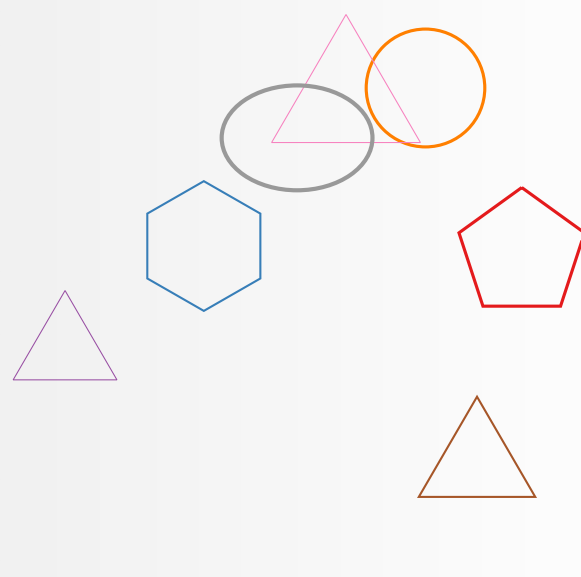[{"shape": "pentagon", "thickness": 1.5, "radius": 0.57, "center": [0.898, 0.561]}, {"shape": "hexagon", "thickness": 1, "radius": 0.56, "center": [0.351, 0.573]}, {"shape": "triangle", "thickness": 0.5, "radius": 0.52, "center": [0.112, 0.393]}, {"shape": "circle", "thickness": 1.5, "radius": 0.51, "center": [0.732, 0.847]}, {"shape": "triangle", "thickness": 1, "radius": 0.58, "center": [0.821, 0.197]}, {"shape": "triangle", "thickness": 0.5, "radius": 0.74, "center": [0.595, 0.826]}, {"shape": "oval", "thickness": 2, "radius": 0.65, "center": [0.511, 0.76]}]